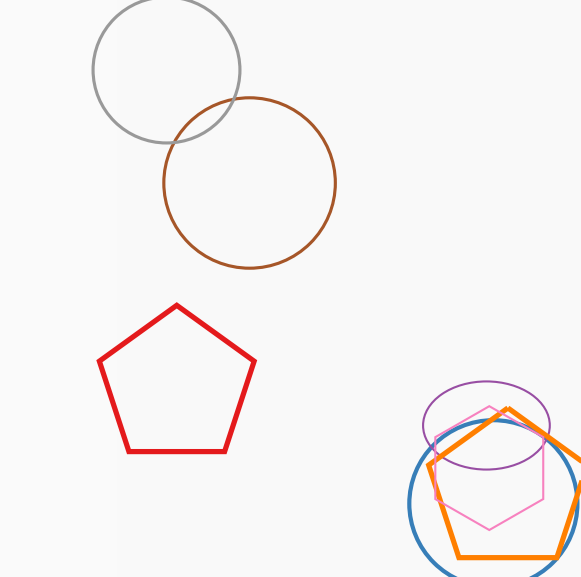[{"shape": "pentagon", "thickness": 2.5, "radius": 0.7, "center": [0.304, 0.33]}, {"shape": "circle", "thickness": 2, "radius": 0.72, "center": [0.849, 0.127]}, {"shape": "oval", "thickness": 1, "radius": 0.55, "center": [0.837, 0.262]}, {"shape": "pentagon", "thickness": 2.5, "radius": 0.72, "center": [0.874, 0.149]}, {"shape": "circle", "thickness": 1.5, "radius": 0.74, "center": [0.429, 0.682]}, {"shape": "hexagon", "thickness": 1, "radius": 0.54, "center": [0.842, 0.189]}, {"shape": "circle", "thickness": 1.5, "radius": 0.63, "center": [0.286, 0.878]}]